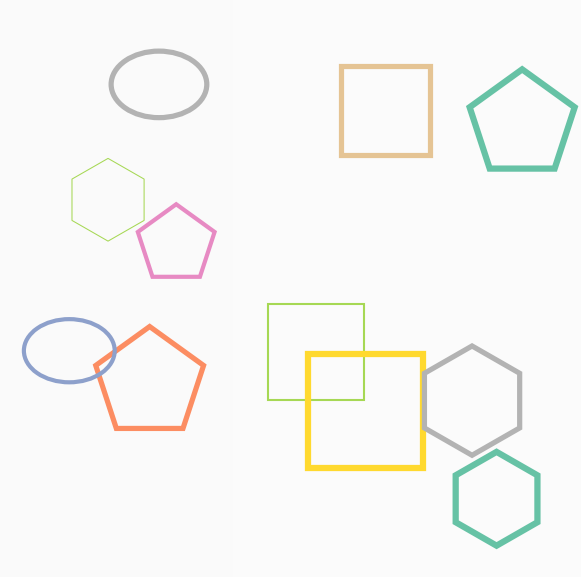[{"shape": "pentagon", "thickness": 3, "radius": 0.47, "center": [0.898, 0.784]}, {"shape": "hexagon", "thickness": 3, "radius": 0.41, "center": [0.854, 0.135]}, {"shape": "pentagon", "thickness": 2.5, "radius": 0.49, "center": [0.257, 0.336]}, {"shape": "oval", "thickness": 2, "radius": 0.39, "center": [0.119, 0.392]}, {"shape": "pentagon", "thickness": 2, "radius": 0.35, "center": [0.303, 0.576]}, {"shape": "hexagon", "thickness": 0.5, "radius": 0.36, "center": [0.186, 0.653]}, {"shape": "square", "thickness": 1, "radius": 0.41, "center": [0.543, 0.389]}, {"shape": "square", "thickness": 3, "radius": 0.5, "center": [0.629, 0.288]}, {"shape": "square", "thickness": 2.5, "radius": 0.39, "center": [0.664, 0.808]}, {"shape": "hexagon", "thickness": 2.5, "radius": 0.47, "center": [0.812, 0.305]}, {"shape": "oval", "thickness": 2.5, "radius": 0.41, "center": [0.273, 0.853]}]